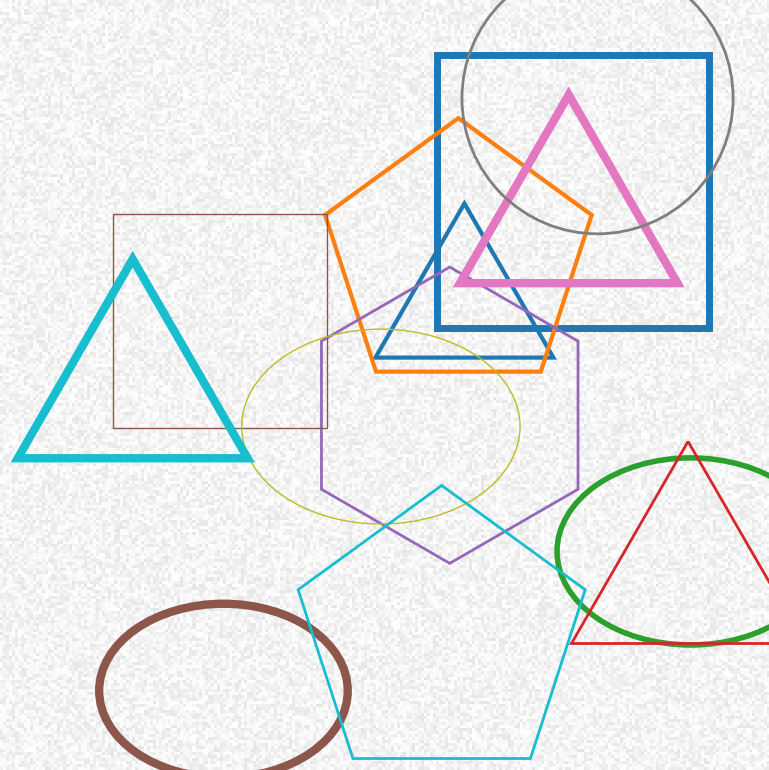[{"shape": "triangle", "thickness": 1.5, "radius": 0.67, "center": [0.603, 0.602]}, {"shape": "square", "thickness": 2.5, "radius": 0.89, "center": [0.744, 0.751]}, {"shape": "pentagon", "thickness": 1.5, "radius": 0.91, "center": [0.595, 0.665]}, {"shape": "oval", "thickness": 2, "radius": 0.87, "center": [0.897, 0.284]}, {"shape": "triangle", "thickness": 1, "radius": 0.87, "center": [0.894, 0.252]}, {"shape": "hexagon", "thickness": 1, "radius": 0.96, "center": [0.584, 0.461]}, {"shape": "square", "thickness": 0.5, "radius": 0.69, "center": [0.286, 0.583]}, {"shape": "oval", "thickness": 3, "radius": 0.81, "center": [0.29, 0.103]}, {"shape": "triangle", "thickness": 3, "radius": 0.82, "center": [0.739, 0.714]}, {"shape": "circle", "thickness": 1, "radius": 0.88, "center": [0.776, 0.872]}, {"shape": "oval", "thickness": 0.5, "radius": 0.9, "center": [0.495, 0.446]}, {"shape": "triangle", "thickness": 3, "radius": 0.86, "center": [0.172, 0.491]}, {"shape": "pentagon", "thickness": 1, "radius": 0.98, "center": [0.574, 0.174]}]